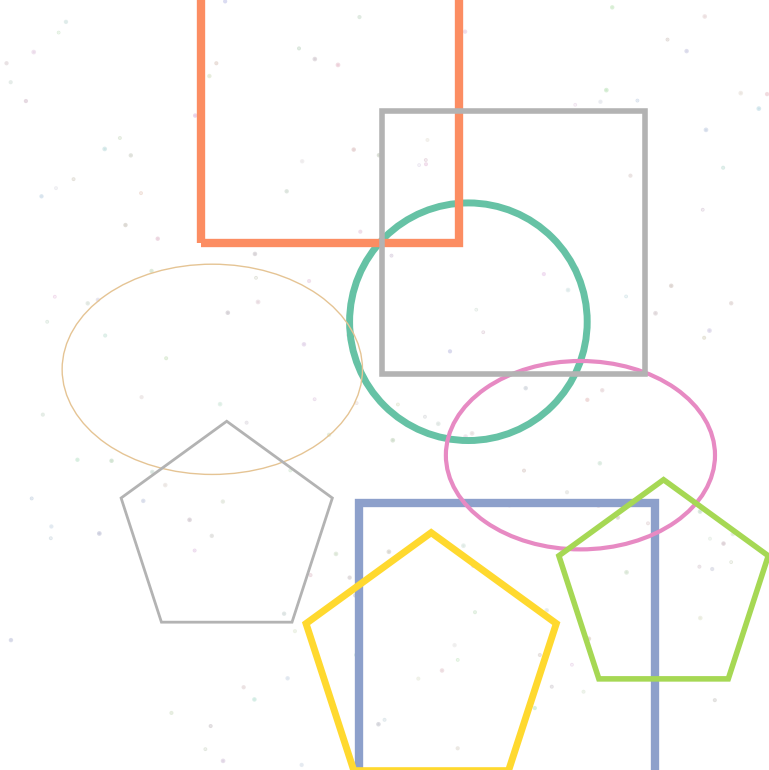[{"shape": "circle", "thickness": 2.5, "radius": 0.77, "center": [0.608, 0.582]}, {"shape": "square", "thickness": 3, "radius": 0.84, "center": [0.429, 0.852]}, {"shape": "square", "thickness": 3, "radius": 0.96, "center": [0.658, 0.155]}, {"shape": "oval", "thickness": 1.5, "radius": 0.87, "center": [0.754, 0.409]}, {"shape": "pentagon", "thickness": 2, "radius": 0.71, "center": [0.862, 0.234]}, {"shape": "pentagon", "thickness": 2.5, "radius": 0.85, "center": [0.56, 0.137]}, {"shape": "oval", "thickness": 0.5, "radius": 0.98, "center": [0.276, 0.52]}, {"shape": "pentagon", "thickness": 1, "radius": 0.72, "center": [0.294, 0.309]}, {"shape": "square", "thickness": 2, "radius": 0.85, "center": [0.667, 0.685]}]